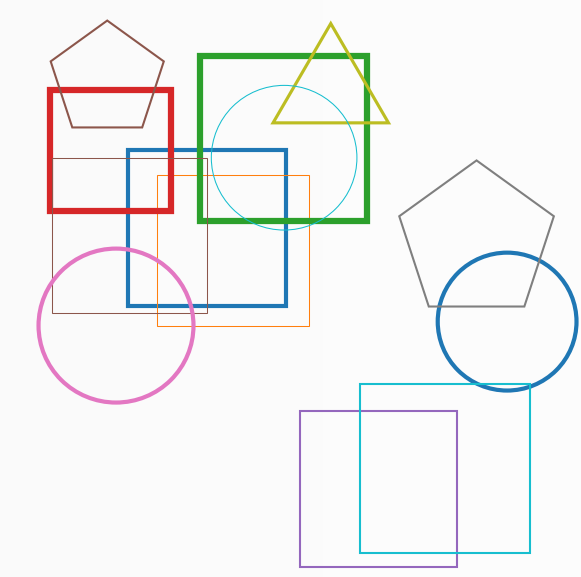[{"shape": "circle", "thickness": 2, "radius": 0.6, "center": [0.872, 0.442]}, {"shape": "square", "thickness": 2, "radius": 0.68, "center": [0.356, 0.604]}, {"shape": "square", "thickness": 0.5, "radius": 0.65, "center": [0.401, 0.566]}, {"shape": "square", "thickness": 3, "radius": 0.72, "center": [0.488, 0.759]}, {"shape": "square", "thickness": 3, "radius": 0.52, "center": [0.19, 0.738]}, {"shape": "square", "thickness": 1, "radius": 0.67, "center": [0.652, 0.152]}, {"shape": "square", "thickness": 0.5, "radius": 0.67, "center": [0.222, 0.592]}, {"shape": "pentagon", "thickness": 1, "radius": 0.51, "center": [0.184, 0.861]}, {"shape": "circle", "thickness": 2, "radius": 0.67, "center": [0.2, 0.435]}, {"shape": "pentagon", "thickness": 1, "radius": 0.7, "center": [0.82, 0.581]}, {"shape": "triangle", "thickness": 1.5, "radius": 0.57, "center": [0.569, 0.844]}, {"shape": "square", "thickness": 1, "radius": 0.73, "center": [0.765, 0.187]}, {"shape": "circle", "thickness": 0.5, "radius": 0.63, "center": [0.489, 0.726]}]